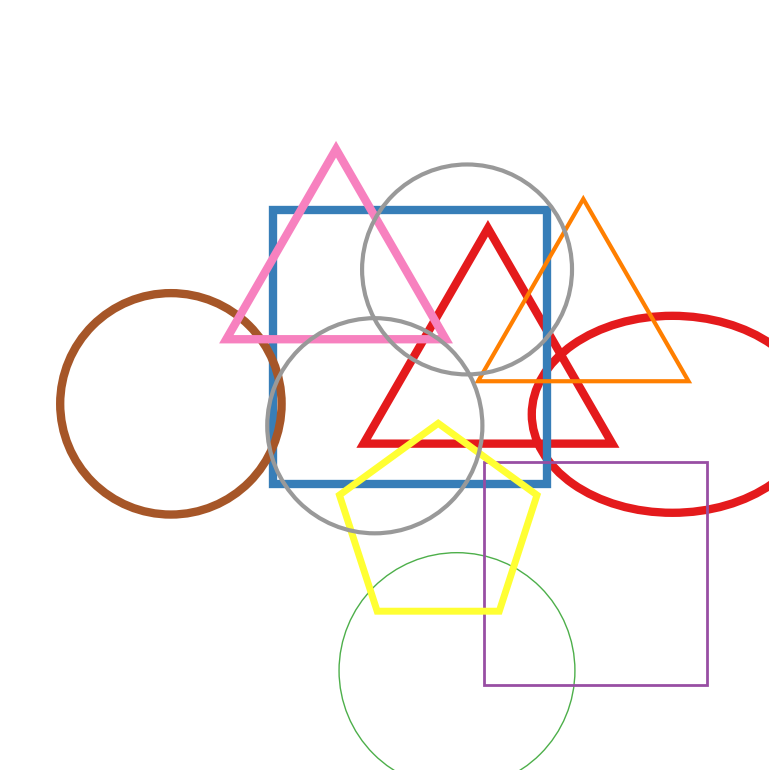[{"shape": "triangle", "thickness": 3, "radius": 0.93, "center": [0.634, 0.517]}, {"shape": "oval", "thickness": 3, "radius": 0.91, "center": [0.873, 0.462]}, {"shape": "square", "thickness": 3, "radius": 0.89, "center": [0.533, 0.549]}, {"shape": "circle", "thickness": 0.5, "radius": 0.77, "center": [0.593, 0.129]}, {"shape": "square", "thickness": 1, "radius": 0.73, "center": [0.774, 0.255]}, {"shape": "triangle", "thickness": 1.5, "radius": 0.79, "center": [0.758, 0.584]}, {"shape": "pentagon", "thickness": 2.5, "radius": 0.67, "center": [0.569, 0.315]}, {"shape": "circle", "thickness": 3, "radius": 0.72, "center": [0.222, 0.476]}, {"shape": "triangle", "thickness": 3, "radius": 0.82, "center": [0.436, 0.642]}, {"shape": "circle", "thickness": 1.5, "radius": 0.68, "center": [0.607, 0.65]}, {"shape": "circle", "thickness": 1.5, "radius": 0.7, "center": [0.487, 0.447]}]